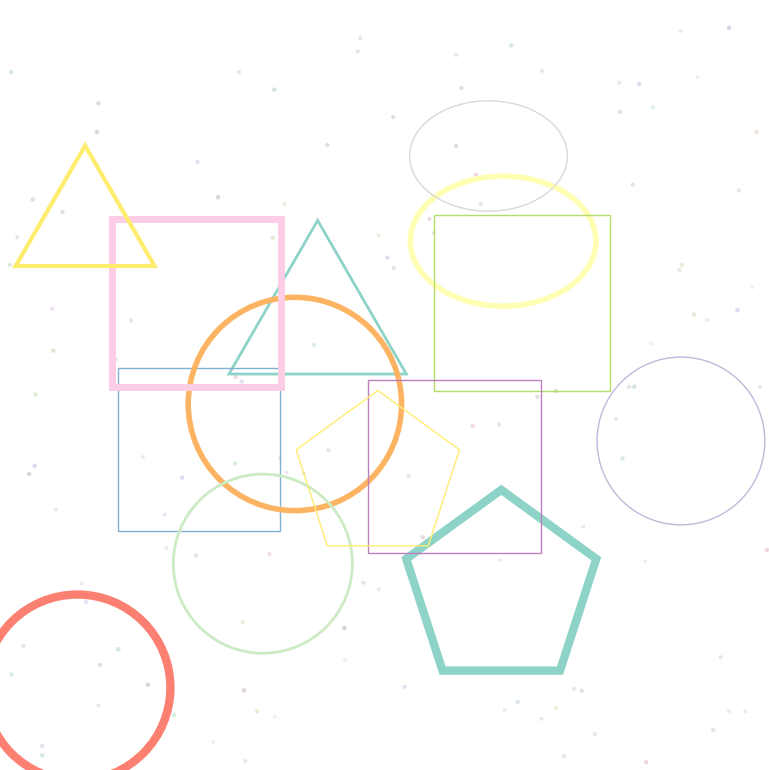[{"shape": "pentagon", "thickness": 3, "radius": 0.65, "center": [0.651, 0.234]}, {"shape": "triangle", "thickness": 1, "radius": 0.66, "center": [0.413, 0.581]}, {"shape": "oval", "thickness": 2, "radius": 0.6, "center": [0.653, 0.687]}, {"shape": "circle", "thickness": 0.5, "radius": 0.54, "center": [0.884, 0.427]}, {"shape": "circle", "thickness": 3, "radius": 0.6, "center": [0.1, 0.107]}, {"shape": "square", "thickness": 0.5, "radius": 0.53, "center": [0.258, 0.416]}, {"shape": "circle", "thickness": 2, "radius": 0.69, "center": [0.383, 0.475]}, {"shape": "square", "thickness": 0.5, "radius": 0.57, "center": [0.677, 0.606]}, {"shape": "square", "thickness": 2.5, "radius": 0.55, "center": [0.255, 0.607]}, {"shape": "oval", "thickness": 0.5, "radius": 0.51, "center": [0.634, 0.797]}, {"shape": "square", "thickness": 0.5, "radius": 0.56, "center": [0.59, 0.394]}, {"shape": "circle", "thickness": 1, "radius": 0.58, "center": [0.341, 0.268]}, {"shape": "pentagon", "thickness": 0.5, "radius": 0.56, "center": [0.491, 0.381]}, {"shape": "triangle", "thickness": 1.5, "radius": 0.52, "center": [0.111, 0.707]}]